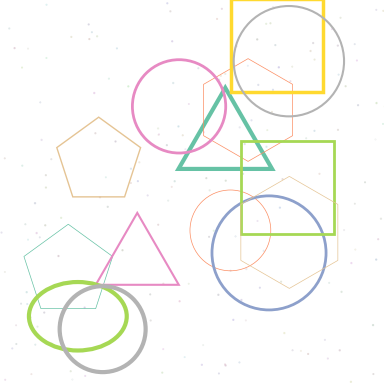[{"shape": "triangle", "thickness": 3, "radius": 0.7, "center": [0.585, 0.631]}, {"shape": "pentagon", "thickness": 0.5, "radius": 0.61, "center": [0.177, 0.296]}, {"shape": "circle", "thickness": 0.5, "radius": 0.52, "center": [0.598, 0.402]}, {"shape": "hexagon", "thickness": 0.5, "radius": 0.67, "center": [0.644, 0.714]}, {"shape": "circle", "thickness": 2, "radius": 0.74, "center": [0.699, 0.343]}, {"shape": "triangle", "thickness": 1.5, "radius": 0.62, "center": [0.357, 0.323]}, {"shape": "circle", "thickness": 2, "radius": 0.61, "center": [0.465, 0.724]}, {"shape": "square", "thickness": 2, "radius": 0.6, "center": [0.748, 0.513]}, {"shape": "oval", "thickness": 3, "radius": 0.64, "center": [0.202, 0.179]}, {"shape": "square", "thickness": 2.5, "radius": 0.6, "center": [0.72, 0.882]}, {"shape": "hexagon", "thickness": 0.5, "radius": 0.73, "center": [0.752, 0.396]}, {"shape": "pentagon", "thickness": 1, "radius": 0.57, "center": [0.256, 0.581]}, {"shape": "circle", "thickness": 3, "radius": 0.56, "center": [0.267, 0.145]}, {"shape": "circle", "thickness": 1.5, "radius": 0.72, "center": [0.75, 0.841]}]